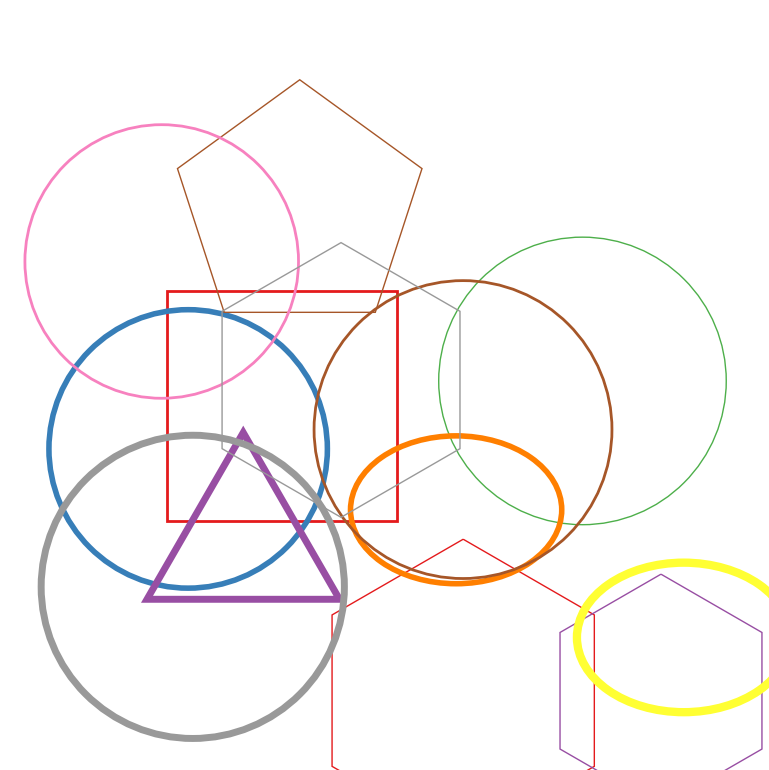[{"shape": "square", "thickness": 1, "radius": 0.75, "center": [0.366, 0.473]}, {"shape": "hexagon", "thickness": 0.5, "radius": 0.98, "center": [0.602, 0.103]}, {"shape": "circle", "thickness": 2, "radius": 0.9, "center": [0.244, 0.417]}, {"shape": "circle", "thickness": 0.5, "radius": 0.93, "center": [0.756, 0.505]}, {"shape": "hexagon", "thickness": 0.5, "radius": 0.76, "center": [0.858, 0.103]}, {"shape": "triangle", "thickness": 2.5, "radius": 0.72, "center": [0.316, 0.294]}, {"shape": "oval", "thickness": 2, "radius": 0.69, "center": [0.592, 0.338]}, {"shape": "oval", "thickness": 3, "radius": 0.69, "center": [0.888, 0.172]}, {"shape": "pentagon", "thickness": 0.5, "radius": 0.83, "center": [0.389, 0.729]}, {"shape": "circle", "thickness": 1, "radius": 0.97, "center": [0.601, 0.442]}, {"shape": "circle", "thickness": 1, "radius": 0.89, "center": [0.21, 0.66]}, {"shape": "circle", "thickness": 2.5, "radius": 0.98, "center": [0.25, 0.238]}, {"shape": "hexagon", "thickness": 0.5, "radius": 0.89, "center": [0.443, 0.507]}]